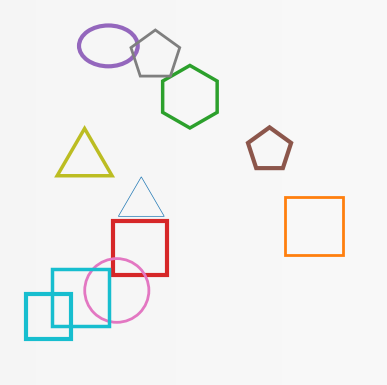[{"shape": "triangle", "thickness": 0.5, "radius": 0.34, "center": [0.365, 0.472]}, {"shape": "square", "thickness": 2, "radius": 0.37, "center": [0.811, 0.413]}, {"shape": "hexagon", "thickness": 2.5, "radius": 0.41, "center": [0.49, 0.749]}, {"shape": "square", "thickness": 3, "radius": 0.35, "center": [0.362, 0.356]}, {"shape": "oval", "thickness": 3, "radius": 0.38, "center": [0.28, 0.881]}, {"shape": "pentagon", "thickness": 3, "radius": 0.29, "center": [0.696, 0.611]}, {"shape": "circle", "thickness": 2, "radius": 0.41, "center": [0.301, 0.246]}, {"shape": "pentagon", "thickness": 2, "radius": 0.33, "center": [0.401, 0.856]}, {"shape": "triangle", "thickness": 2.5, "radius": 0.41, "center": [0.218, 0.584]}, {"shape": "square", "thickness": 3, "radius": 0.29, "center": [0.126, 0.179]}, {"shape": "square", "thickness": 2.5, "radius": 0.37, "center": [0.207, 0.227]}]